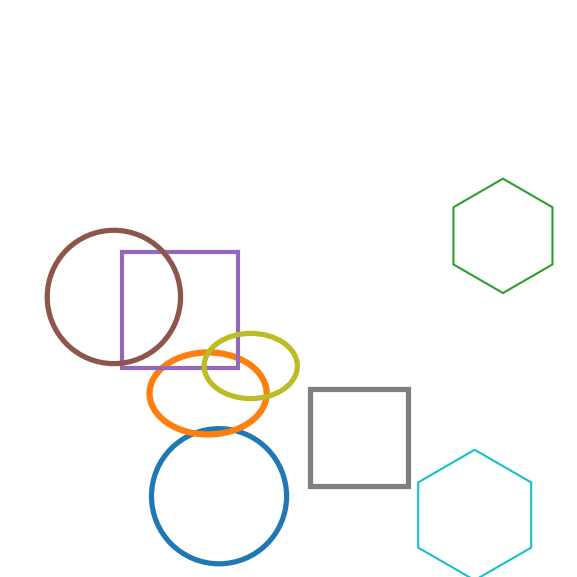[{"shape": "circle", "thickness": 2.5, "radius": 0.58, "center": [0.379, 0.14]}, {"shape": "oval", "thickness": 3, "radius": 0.51, "center": [0.36, 0.318]}, {"shape": "hexagon", "thickness": 1, "radius": 0.5, "center": [0.871, 0.591]}, {"shape": "square", "thickness": 2, "radius": 0.5, "center": [0.311, 0.462]}, {"shape": "circle", "thickness": 2.5, "radius": 0.58, "center": [0.197, 0.485]}, {"shape": "square", "thickness": 2.5, "radius": 0.42, "center": [0.622, 0.241]}, {"shape": "oval", "thickness": 2.5, "radius": 0.4, "center": [0.434, 0.365]}, {"shape": "hexagon", "thickness": 1, "radius": 0.56, "center": [0.822, 0.107]}]